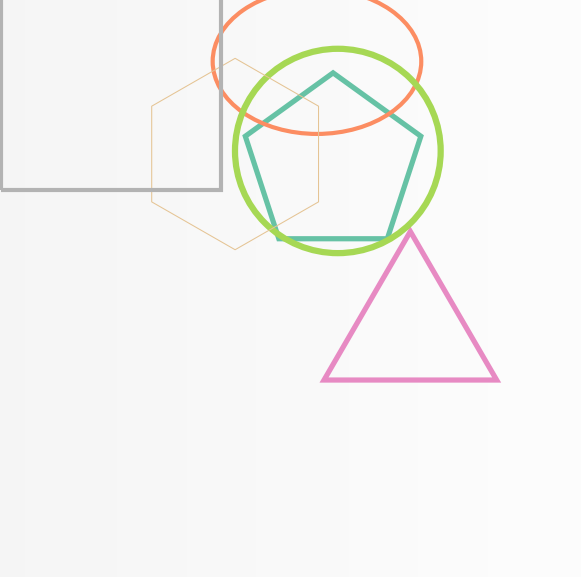[{"shape": "pentagon", "thickness": 2.5, "radius": 0.79, "center": [0.573, 0.714]}, {"shape": "oval", "thickness": 2, "radius": 0.9, "center": [0.545, 0.893]}, {"shape": "triangle", "thickness": 2.5, "radius": 0.86, "center": [0.706, 0.427]}, {"shape": "circle", "thickness": 3, "radius": 0.88, "center": [0.581, 0.738]}, {"shape": "hexagon", "thickness": 0.5, "radius": 0.83, "center": [0.405, 0.732]}, {"shape": "square", "thickness": 2, "radius": 0.95, "center": [0.191, 0.86]}]